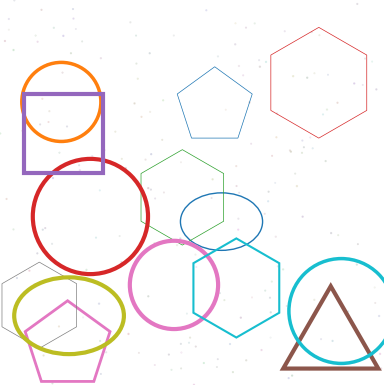[{"shape": "pentagon", "thickness": 0.5, "radius": 0.51, "center": [0.558, 0.724]}, {"shape": "oval", "thickness": 1, "radius": 0.53, "center": [0.575, 0.424]}, {"shape": "circle", "thickness": 2.5, "radius": 0.51, "center": [0.159, 0.735]}, {"shape": "hexagon", "thickness": 0.5, "radius": 0.62, "center": [0.474, 0.487]}, {"shape": "circle", "thickness": 3, "radius": 0.75, "center": [0.235, 0.438]}, {"shape": "hexagon", "thickness": 0.5, "radius": 0.72, "center": [0.828, 0.785]}, {"shape": "square", "thickness": 3, "radius": 0.51, "center": [0.165, 0.654]}, {"shape": "triangle", "thickness": 3, "radius": 0.71, "center": [0.859, 0.114]}, {"shape": "circle", "thickness": 3, "radius": 0.57, "center": [0.452, 0.26]}, {"shape": "pentagon", "thickness": 2, "radius": 0.58, "center": [0.176, 0.103]}, {"shape": "hexagon", "thickness": 0.5, "radius": 0.56, "center": [0.102, 0.207]}, {"shape": "oval", "thickness": 3, "radius": 0.71, "center": [0.179, 0.18]}, {"shape": "circle", "thickness": 2.5, "radius": 0.68, "center": [0.887, 0.192]}, {"shape": "hexagon", "thickness": 1.5, "radius": 0.64, "center": [0.614, 0.252]}]